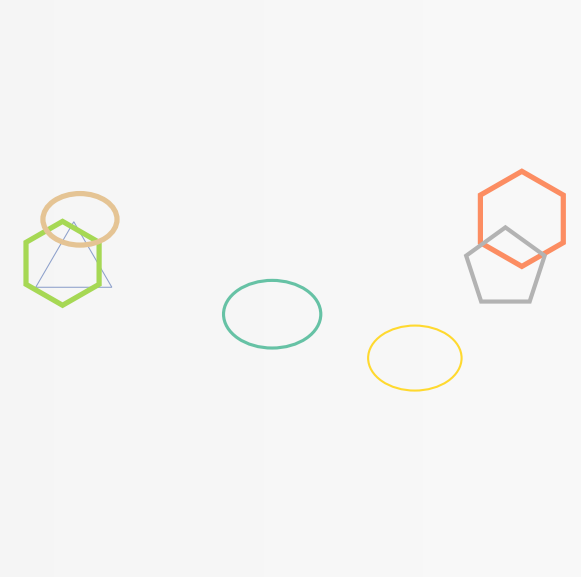[{"shape": "oval", "thickness": 1.5, "radius": 0.42, "center": [0.468, 0.455]}, {"shape": "hexagon", "thickness": 2.5, "radius": 0.41, "center": [0.898, 0.62]}, {"shape": "triangle", "thickness": 0.5, "radius": 0.38, "center": [0.127, 0.54]}, {"shape": "hexagon", "thickness": 2.5, "radius": 0.36, "center": [0.108, 0.543]}, {"shape": "oval", "thickness": 1, "radius": 0.4, "center": [0.714, 0.379]}, {"shape": "oval", "thickness": 2.5, "radius": 0.32, "center": [0.138, 0.619]}, {"shape": "pentagon", "thickness": 2, "radius": 0.35, "center": [0.87, 0.534]}]